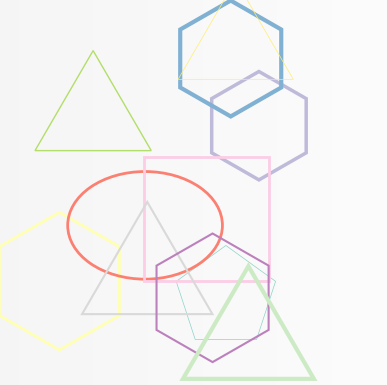[{"shape": "pentagon", "thickness": 0.5, "radius": 0.67, "center": [0.583, 0.228]}, {"shape": "hexagon", "thickness": 2, "radius": 0.89, "center": [0.153, 0.27]}, {"shape": "hexagon", "thickness": 2.5, "radius": 0.7, "center": [0.668, 0.674]}, {"shape": "oval", "thickness": 2, "radius": 1.0, "center": [0.374, 0.415]}, {"shape": "hexagon", "thickness": 3, "radius": 0.75, "center": [0.595, 0.848]}, {"shape": "triangle", "thickness": 1, "radius": 0.87, "center": [0.24, 0.695]}, {"shape": "square", "thickness": 2, "radius": 0.81, "center": [0.533, 0.432]}, {"shape": "triangle", "thickness": 1.5, "radius": 0.97, "center": [0.38, 0.281]}, {"shape": "hexagon", "thickness": 1.5, "radius": 0.84, "center": [0.549, 0.227]}, {"shape": "triangle", "thickness": 3, "radius": 0.98, "center": [0.641, 0.114]}, {"shape": "triangle", "thickness": 0.5, "radius": 0.86, "center": [0.608, 0.88]}]